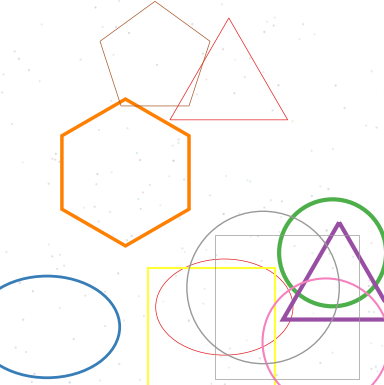[{"shape": "triangle", "thickness": 0.5, "radius": 0.88, "center": [0.594, 0.777]}, {"shape": "oval", "thickness": 0.5, "radius": 0.89, "center": [0.583, 0.202]}, {"shape": "oval", "thickness": 2, "radius": 0.94, "center": [0.122, 0.151]}, {"shape": "circle", "thickness": 3, "radius": 0.69, "center": [0.864, 0.343]}, {"shape": "triangle", "thickness": 3, "radius": 0.84, "center": [0.881, 0.254]}, {"shape": "hexagon", "thickness": 2.5, "radius": 0.95, "center": [0.326, 0.552]}, {"shape": "square", "thickness": 1.5, "radius": 0.82, "center": [0.55, 0.138]}, {"shape": "pentagon", "thickness": 0.5, "radius": 0.75, "center": [0.403, 0.846]}, {"shape": "circle", "thickness": 1.5, "radius": 0.82, "center": [0.846, 0.112]}, {"shape": "square", "thickness": 0.5, "radius": 0.94, "center": [0.745, 0.203]}, {"shape": "circle", "thickness": 1, "radius": 0.99, "center": [0.683, 0.253]}]